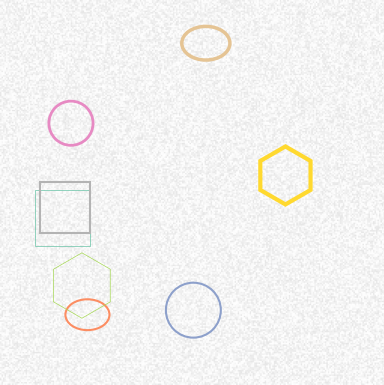[{"shape": "square", "thickness": 0.5, "radius": 0.36, "center": [0.163, 0.434]}, {"shape": "oval", "thickness": 1.5, "radius": 0.29, "center": [0.227, 0.183]}, {"shape": "circle", "thickness": 1.5, "radius": 0.36, "center": [0.502, 0.194]}, {"shape": "circle", "thickness": 2, "radius": 0.29, "center": [0.184, 0.68]}, {"shape": "hexagon", "thickness": 0.5, "radius": 0.42, "center": [0.213, 0.258]}, {"shape": "hexagon", "thickness": 3, "radius": 0.38, "center": [0.741, 0.544]}, {"shape": "oval", "thickness": 2.5, "radius": 0.31, "center": [0.535, 0.888]}, {"shape": "square", "thickness": 1.5, "radius": 0.33, "center": [0.169, 0.46]}]